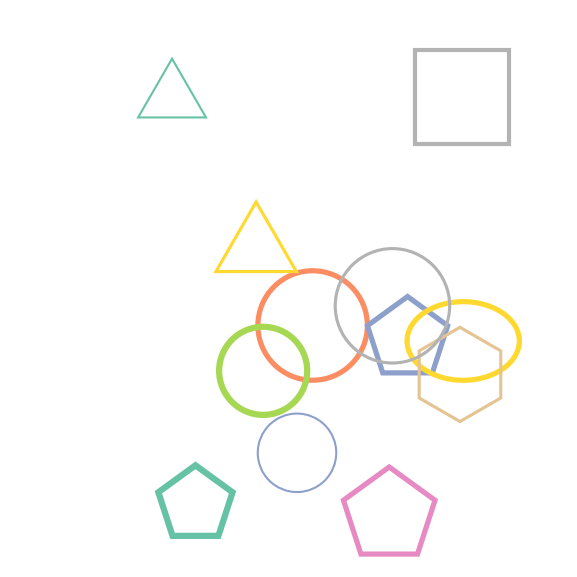[{"shape": "pentagon", "thickness": 3, "radius": 0.34, "center": [0.338, 0.126]}, {"shape": "triangle", "thickness": 1, "radius": 0.34, "center": [0.298, 0.83]}, {"shape": "circle", "thickness": 2.5, "radius": 0.47, "center": [0.541, 0.436]}, {"shape": "pentagon", "thickness": 2.5, "radius": 0.37, "center": [0.706, 0.413]}, {"shape": "circle", "thickness": 1, "radius": 0.34, "center": [0.514, 0.215]}, {"shape": "pentagon", "thickness": 2.5, "radius": 0.42, "center": [0.674, 0.107]}, {"shape": "circle", "thickness": 3, "radius": 0.38, "center": [0.456, 0.357]}, {"shape": "oval", "thickness": 2.5, "radius": 0.49, "center": [0.802, 0.409]}, {"shape": "triangle", "thickness": 1.5, "radius": 0.4, "center": [0.444, 0.569]}, {"shape": "hexagon", "thickness": 1.5, "radius": 0.41, "center": [0.796, 0.351]}, {"shape": "square", "thickness": 2, "radius": 0.41, "center": [0.8, 0.831]}, {"shape": "circle", "thickness": 1.5, "radius": 0.5, "center": [0.68, 0.47]}]